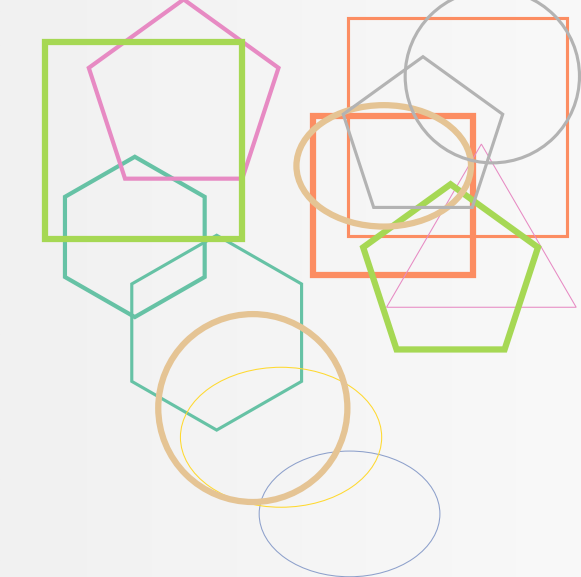[{"shape": "hexagon", "thickness": 2, "radius": 0.69, "center": [0.232, 0.589]}, {"shape": "hexagon", "thickness": 1.5, "radius": 0.84, "center": [0.373, 0.423]}, {"shape": "square", "thickness": 1.5, "radius": 0.94, "center": [0.788, 0.78]}, {"shape": "square", "thickness": 3, "radius": 0.69, "center": [0.676, 0.661]}, {"shape": "oval", "thickness": 0.5, "radius": 0.78, "center": [0.601, 0.109]}, {"shape": "pentagon", "thickness": 2, "radius": 0.86, "center": [0.316, 0.829]}, {"shape": "triangle", "thickness": 0.5, "radius": 0.94, "center": [0.828, 0.561]}, {"shape": "square", "thickness": 3, "radius": 0.85, "center": [0.247, 0.756]}, {"shape": "pentagon", "thickness": 3, "radius": 0.79, "center": [0.775, 0.522]}, {"shape": "oval", "thickness": 0.5, "radius": 0.87, "center": [0.484, 0.242]}, {"shape": "oval", "thickness": 3, "radius": 0.75, "center": [0.66, 0.712]}, {"shape": "circle", "thickness": 3, "radius": 0.81, "center": [0.435, 0.293]}, {"shape": "pentagon", "thickness": 1.5, "radius": 0.72, "center": [0.728, 0.757]}, {"shape": "circle", "thickness": 1.5, "radius": 0.75, "center": [0.847, 0.867]}]